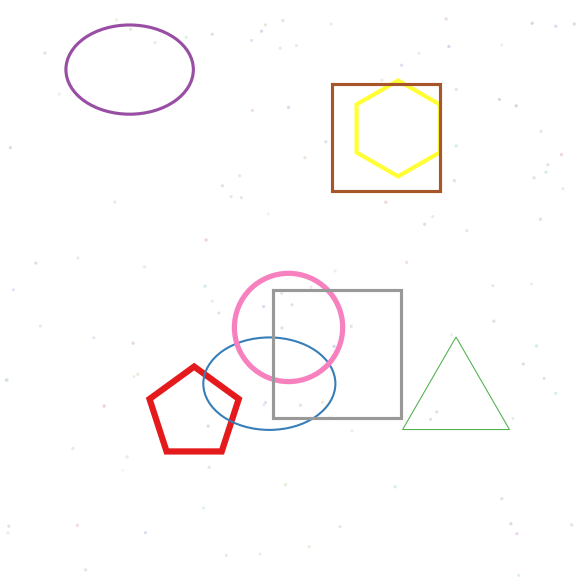[{"shape": "pentagon", "thickness": 3, "radius": 0.41, "center": [0.336, 0.283]}, {"shape": "oval", "thickness": 1, "radius": 0.57, "center": [0.466, 0.335]}, {"shape": "triangle", "thickness": 0.5, "radius": 0.53, "center": [0.79, 0.309]}, {"shape": "oval", "thickness": 1.5, "radius": 0.55, "center": [0.224, 0.879]}, {"shape": "hexagon", "thickness": 2, "radius": 0.42, "center": [0.689, 0.777]}, {"shape": "square", "thickness": 1.5, "radius": 0.47, "center": [0.668, 0.761]}, {"shape": "circle", "thickness": 2.5, "radius": 0.47, "center": [0.5, 0.432]}, {"shape": "square", "thickness": 1.5, "radius": 0.55, "center": [0.584, 0.386]}]